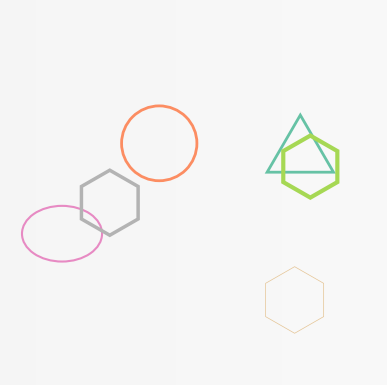[{"shape": "triangle", "thickness": 2, "radius": 0.49, "center": [0.775, 0.602]}, {"shape": "circle", "thickness": 2, "radius": 0.49, "center": [0.411, 0.628]}, {"shape": "oval", "thickness": 1.5, "radius": 0.52, "center": [0.16, 0.393]}, {"shape": "hexagon", "thickness": 3, "radius": 0.4, "center": [0.801, 0.567]}, {"shape": "hexagon", "thickness": 0.5, "radius": 0.43, "center": [0.76, 0.221]}, {"shape": "hexagon", "thickness": 2.5, "radius": 0.42, "center": [0.283, 0.473]}]